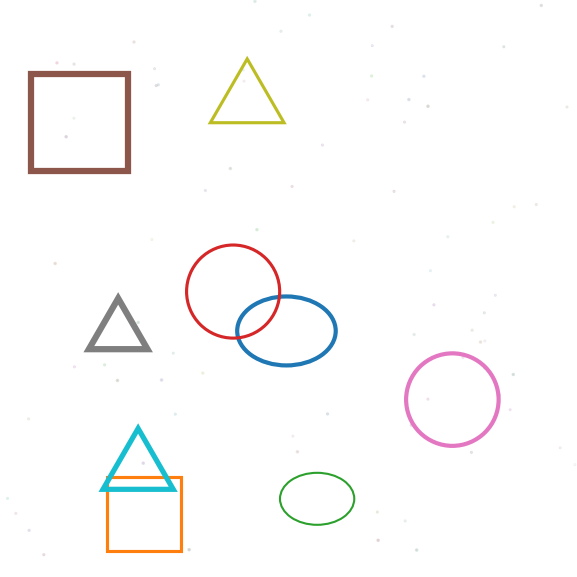[{"shape": "oval", "thickness": 2, "radius": 0.43, "center": [0.496, 0.426]}, {"shape": "square", "thickness": 1.5, "radius": 0.32, "center": [0.249, 0.109]}, {"shape": "oval", "thickness": 1, "radius": 0.32, "center": [0.549, 0.135]}, {"shape": "circle", "thickness": 1.5, "radius": 0.4, "center": [0.404, 0.494]}, {"shape": "square", "thickness": 3, "radius": 0.42, "center": [0.138, 0.787]}, {"shape": "circle", "thickness": 2, "radius": 0.4, "center": [0.783, 0.307]}, {"shape": "triangle", "thickness": 3, "radius": 0.29, "center": [0.205, 0.424]}, {"shape": "triangle", "thickness": 1.5, "radius": 0.37, "center": [0.428, 0.823]}, {"shape": "triangle", "thickness": 2.5, "radius": 0.35, "center": [0.239, 0.187]}]